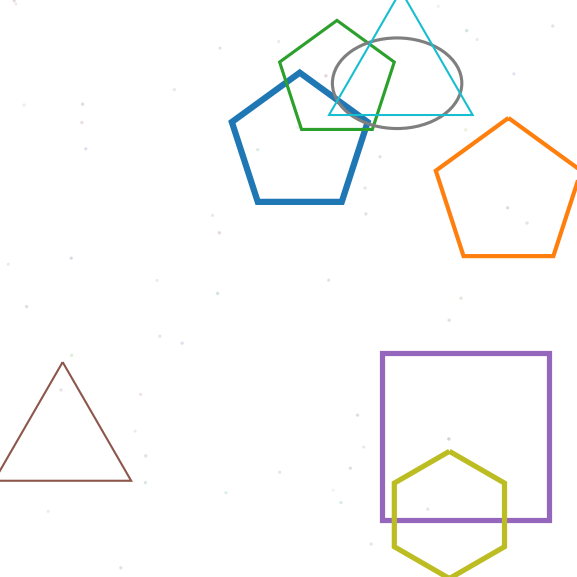[{"shape": "pentagon", "thickness": 3, "radius": 0.62, "center": [0.519, 0.75]}, {"shape": "pentagon", "thickness": 2, "radius": 0.66, "center": [0.88, 0.663]}, {"shape": "pentagon", "thickness": 1.5, "radius": 0.52, "center": [0.583, 0.859]}, {"shape": "square", "thickness": 2.5, "radius": 0.72, "center": [0.806, 0.244]}, {"shape": "triangle", "thickness": 1, "radius": 0.68, "center": [0.108, 0.235]}, {"shape": "oval", "thickness": 1.5, "radius": 0.56, "center": [0.688, 0.855]}, {"shape": "hexagon", "thickness": 2.5, "radius": 0.55, "center": [0.778, 0.108]}, {"shape": "triangle", "thickness": 1, "radius": 0.72, "center": [0.694, 0.872]}]